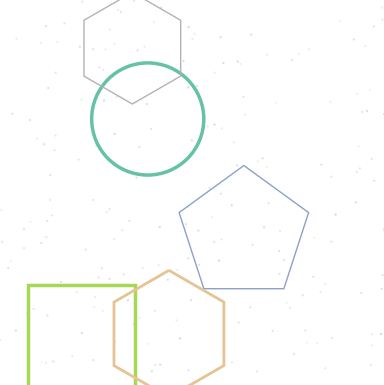[{"shape": "circle", "thickness": 2.5, "radius": 0.73, "center": [0.384, 0.691]}, {"shape": "pentagon", "thickness": 1, "radius": 0.88, "center": [0.633, 0.393]}, {"shape": "square", "thickness": 2.5, "radius": 0.69, "center": [0.211, 0.121]}, {"shape": "hexagon", "thickness": 2, "radius": 0.82, "center": [0.439, 0.133]}, {"shape": "hexagon", "thickness": 1, "radius": 0.73, "center": [0.344, 0.875]}]